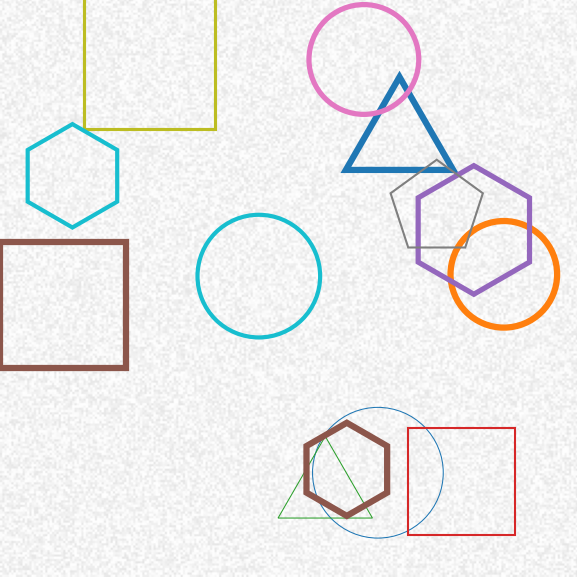[{"shape": "triangle", "thickness": 3, "radius": 0.54, "center": [0.692, 0.759]}, {"shape": "circle", "thickness": 0.5, "radius": 0.57, "center": [0.654, 0.181]}, {"shape": "circle", "thickness": 3, "radius": 0.46, "center": [0.872, 0.524]}, {"shape": "triangle", "thickness": 0.5, "radius": 0.47, "center": [0.563, 0.149]}, {"shape": "square", "thickness": 1, "radius": 0.46, "center": [0.799, 0.165]}, {"shape": "hexagon", "thickness": 2.5, "radius": 0.56, "center": [0.821, 0.601]}, {"shape": "square", "thickness": 3, "radius": 0.55, "center": [0.109, 0.47]}, {"shape": "hexagon", "thickness": 3, "radius": 0.4, "center": [0.601, 0.186]}, {"shape": "circle", "thickness": 2.5, "radius": 0.48, "center": [0.63, 0.896]}, {"shape": "pentagon", "thickness": 1, "radius": 0.42, "center": [0.756, 0.639]}, {"shape": "square", "thickness": 1.5, "radius": 0.57, "center": [0.259, 0.89]}, {"shape": "circle", "thickness": 2, "radius": 0.53, "center": [0.448, 0.521]}, {"shape": "hexagon", "thickness": 2, "radius": 0.45, "center": [0.125, 0.695]}]